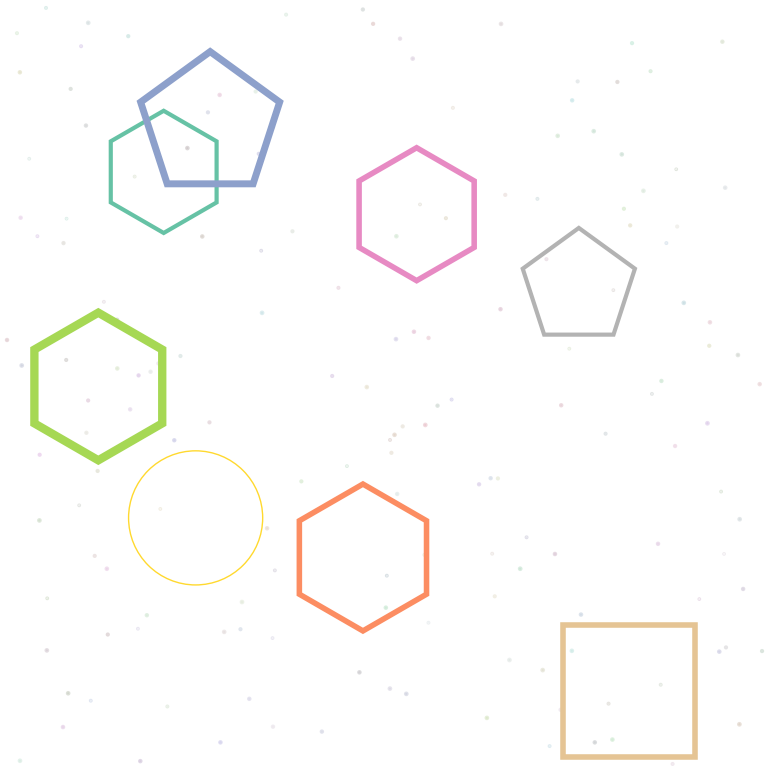[{"shape": "hexagon", "thickness": 1.5, "radius": 0.4, "center": [0.213, 0.777]}, {"shape": "hexagon", "thickness": 2, "radius": 0.48, "center": [0.471, 0.276]}, {"shape": "pentagon", "thickness": 2.5, "radius": 0.47, "center": [0.273, 0.838]}, {"shape": "hexagon", "thickness": 2, "radius": 0.43, "center": [0.541, 0.722]}, {"shape": "hexagon", "thickness": 3, "radius": 0.48, "center": [0.128, 0.498]}, {"shape": "circle", "thickness": 0.5, "radius": 0.44, "center": [0.254, 0.327]}, {"shape": "square", "thickness": 2, "radius": 0.43, "center": [0.817, 0.103]}, {"shape": "pentagon", "thickness": 1.5, "radius": 0.38, "center": [0.752, 0.627]}]